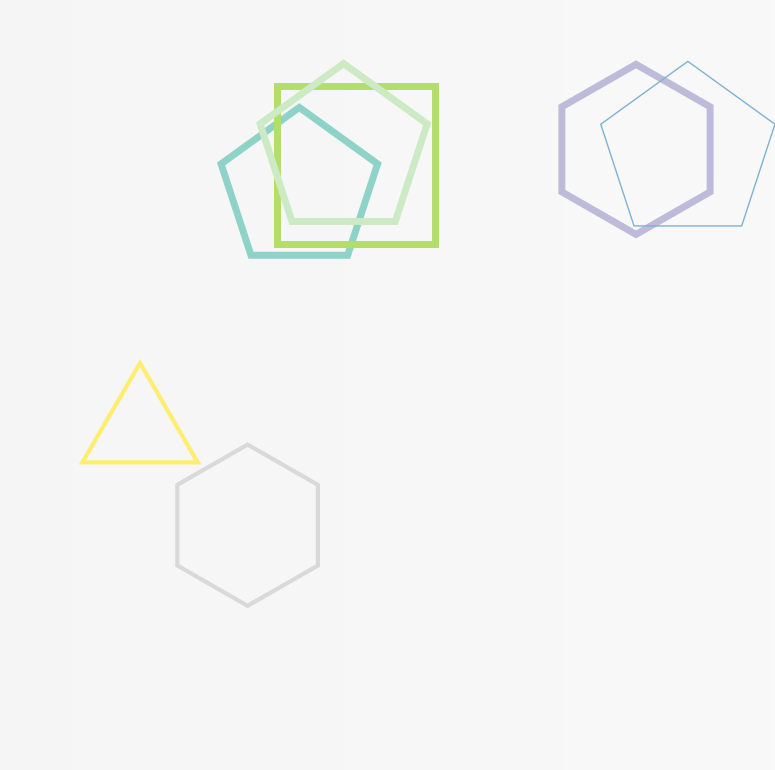[{"shape": "pentagon", "thickness": 2.5, "radius": 0.53, "center": [0.386, 0.754]}, {"shape": "hexagon", "thickness": 2.5, "radius": 0.55, "center": [0.821, 0.806]}, {"shape": "pentagon", "thickness": 0.5, "radius": 0.59, "center": [0.888, 0.802]}, {"shape": "square", "thickness": 2.5, "radius": 0.51, "center": [0.459, 0.786]}, {"shape": "hexagon", "thickness": 1.5, "radius": 0.52, "center": [0.32, 0.318]}, {"shape": "pentagon", "thickness": 2.5, "radius": 0.57, "center": [0.443, 0.804]}, {"shape": "triangle", "thickness": 1.5, "radius": 0.43, "center": [0.181, 0.442]}]